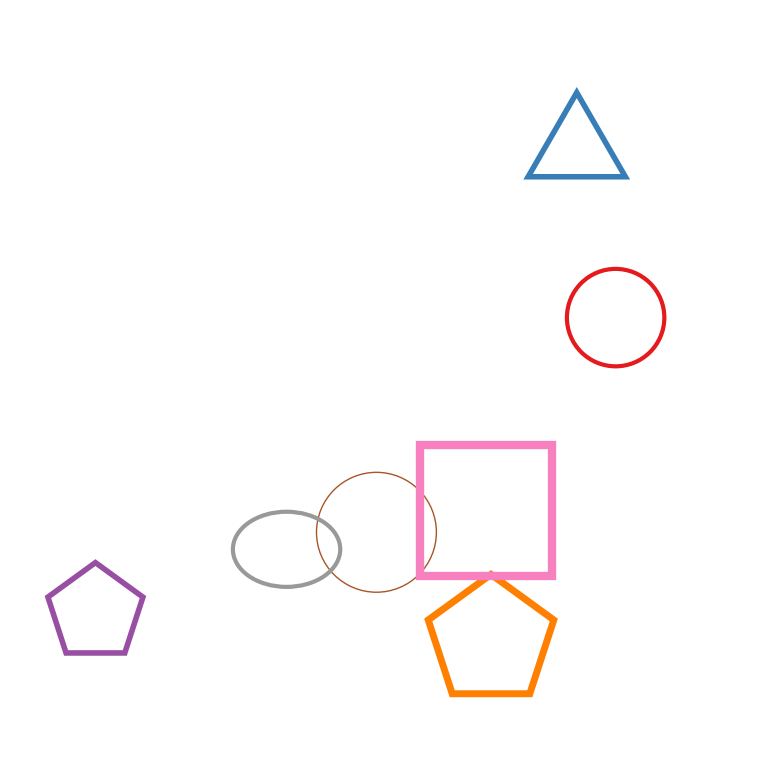[{"shape": "circle", "thickness": 1.5, "radius": 0.32, "center": [0.8, 0.588]}, {"shape": "triangle", "thickness": 2, "radius": 0.36, "center": [0.749, 0.807]}, {"shape": "pentagon", "thickness": 2, "radius": 0.32, "center": [0.124, 0.204]}, {"shape": "pentagon", "thickness": 2.5, "radius": 0.43, "center": [0.638, 0.168]}, {"shape": "circle", "thickness": 0.5, "radius": 0.39, "center": [0.489, 0.309]}, {"shape": "square", "thickness": 3, "radius": 0.43, "center": [0.631, 0.337]}, {"shape": "oval", "thickness": 1.5, "radius": 0.35, "center": [0.372, 0.287]}]